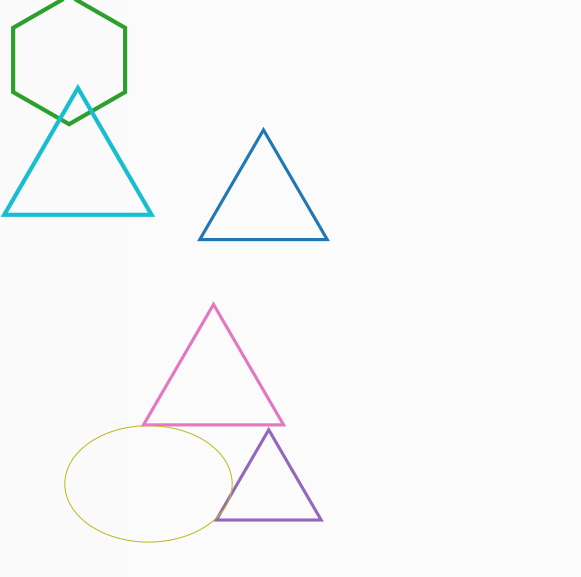[{"shape": "triangle", "thickness": 1.5, "radius": 0.63, "center": [0.453, 0.648]}, {"shape": "hexagon", "thickness": 2, "radius": 0.56, "center": [0.119, 0.895]}, {"shape": "triangle", "thickness": 1.5, "radius": 0.52, "center": [0.462, 0.151]}, {"shape": "triangle", "thickness": 1.5, "radius": 0.7, "center": [0.367, 0.333]}, {"shape": "oval", "thickness": 0.5, "radius": 0.72, "center": [0.255, 0.161]}, {"shape": "triangle", "thickness": 2, "radius": 0.73, "center": [0.134, 0.7]}]